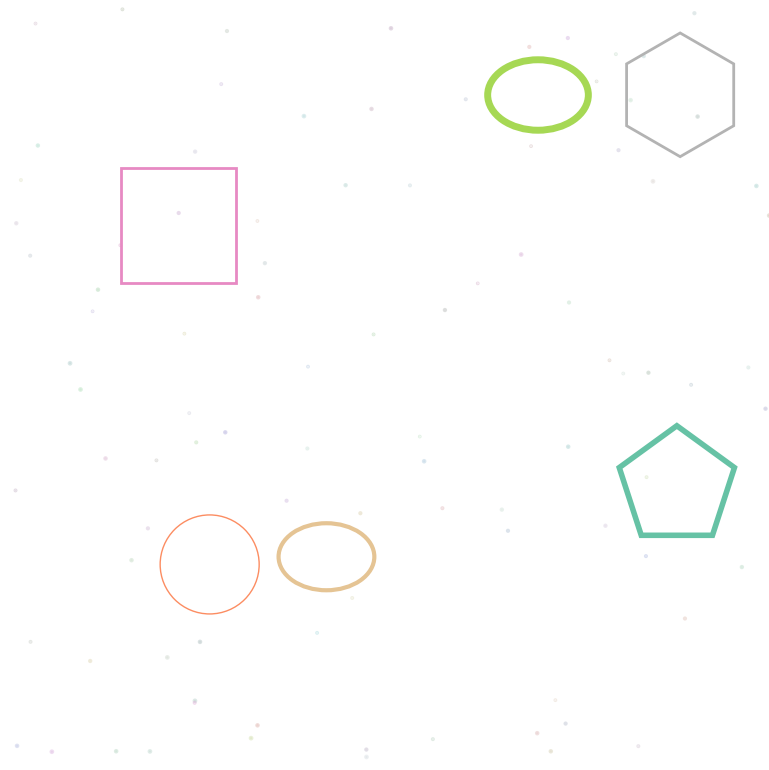[{"shape": "pentagon", "thickness": 2, "radius": 0.39, "center": [0.879, 0.368]}, {"shape": "circle", "thickness": 0.5, "radius": 0.32, "center": [0.272, 0.267]}, {"shape": "square", "thickness": 1, "radius": 0.37, "center": [0.232, 0.707]}, {"shape": "oval", "thickness": 2.5, "radius": 0.33, "center": [0.699, 0.877]}, {"shape": "oval", "thickness": 1.5, "radius": 0.31, "center": [0.424, 0.277]}, {"shape": "hexagon", "thickness": 1, "radius": 0.4, "center": [0.883, 0.877]}]